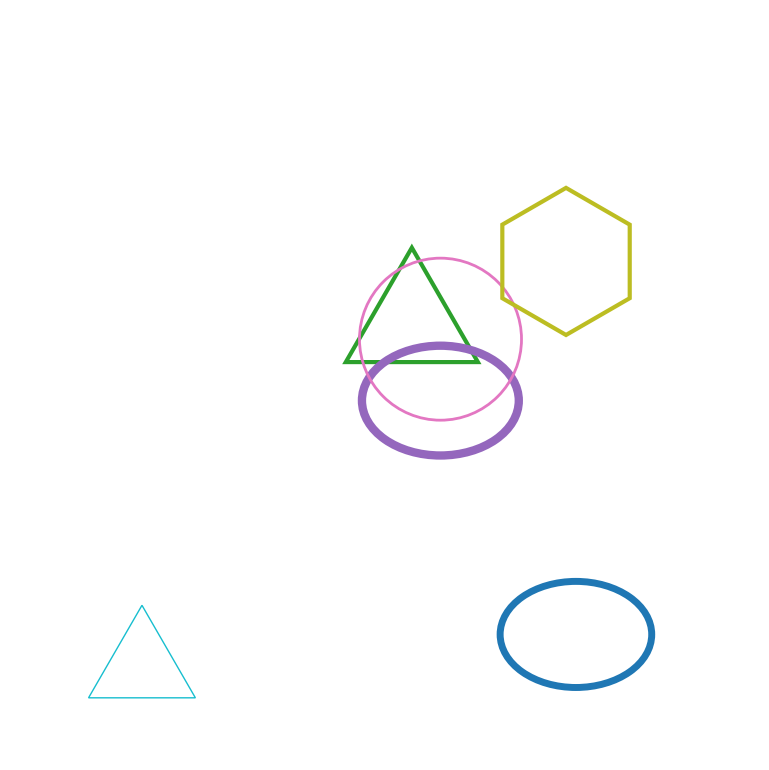[{"shape": "oval", "thickness": 2.5, "radius": 0.49, "center": [0.748, 0.176]}, {"shape": "triangle", "thickness": 1.5, "radius": 0.5, "center": [0.535, 0.579]}, {"shape": "oval", "thickness": 3, "radius": 0.51, "center": [0.572, 0.48]}, {"shape": "circle", "thickness": 1, "radius": 0.53, "center": [0.572, 0.56]}, {"shape": "hexagon", "thickness": 1.5, "radius": 0.48, "center": [0.735, 0.66]}, {"shape": "triangle", "thickness": 0.5, "radius": 0.4, "center": [0.184, 0.134]}]